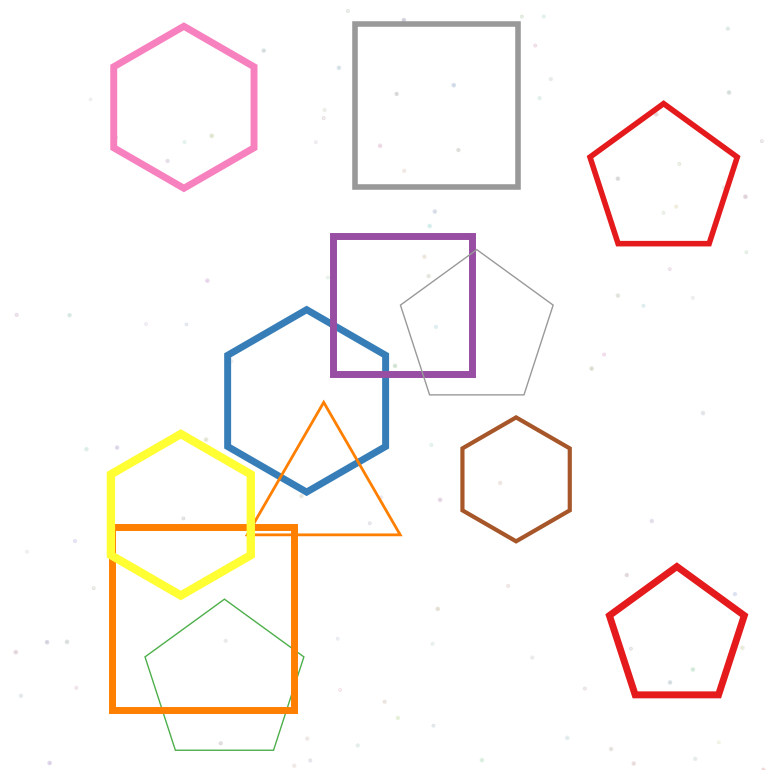[{"shape": "pentagon", "thickness": 2.5, "radius": 0.46, "center": [0.879, 0.172]}, {"shape": "pentagon", "thickness": 2, "radius": 0.5, "center": [0.862, 0.765]}, {"shape": "hexagon", "thickness": 2.5, "radius": 0.59, "center": [0.398, 0.479]}, {"shape": "pentagon", "thickness": 0.5, "radius": 0.54, "center": [0.291, 0.113]}, {"shape": "square", "thickness": 2.5, "radius": 0.45, "center": [0.523, 0.604]}, {"shape": "triangle", "thickness": 1, "radius": 0.57, "center": [0.42, 0.363]}, {"shape": "square", "thickness": 2.5, "radius": 0.59, "center": [0.264, 0.196]}, {"shape": "hexagon", "thickness": 3, "radius": 0.52, "center": [0.235, 0.331]}, {"shape": "hexagon", "thickness": 1.5, "radius": 0.4, "center": [0.67, 0.377]}, {"shape": "hexagon", "thickness": 2.5, "radius": 0.53, "center": [0.239, 0.861]}, {"shape": "square", "thickness": 2, "radius": 0.53, "center": [0.566, 0.863]}, {"shape": "pentagon", "thickness": 0.5, "radius": 0.52, "center": [0.619, 0.572]}]